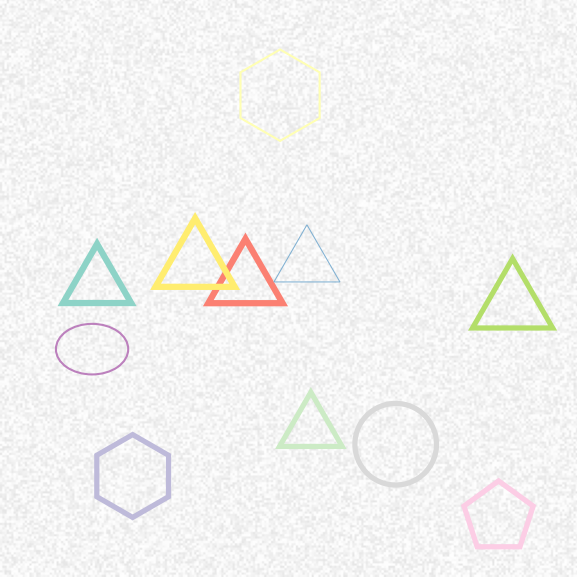[{"shape": "triangle", "thickness": 3, "radius": 0.34, "center": [0.168, 0.508]}, {"shape": "hexagon", "thickness": 1, "radius": 0.4, "center": [0.485, 0.834]}, {"shape": "hexagon", "thickness": 2.5, "radius": 0.36, "center": [0.23, 0.175]}, {"shape": "triangle", "thickness": 3, "radius": 0.37, "center": [0.425, 0.511]}, {"shape": "triangle", "thickness": 0.5, "radius": 0.33, "center": [0.531, 0.544]}, {"shape": "triangle", "thickness": 2.5, "radius": 0.4, "center": [0.888, 0.471]}, {"shape": "pentagon", "thickness": 2.5, "radius": 0.32, "center": [0.863, 0.103]}, {"shape": "circle", "thickness": 2.5, "radius": 0.35, "center": [0.685, 0.23]}, {"shape": "oval", "thickness": 1, "radius": 0.31, "center": [0.159, 0.395]}, {"shape": "triangle", "thickness": 2.5, "radius": 0.31, "center": [0.538, 0.257]}, {"shape": "triangle", "thickness": 3, "radius": 0.4, "center": [0.338, 0.542]}]